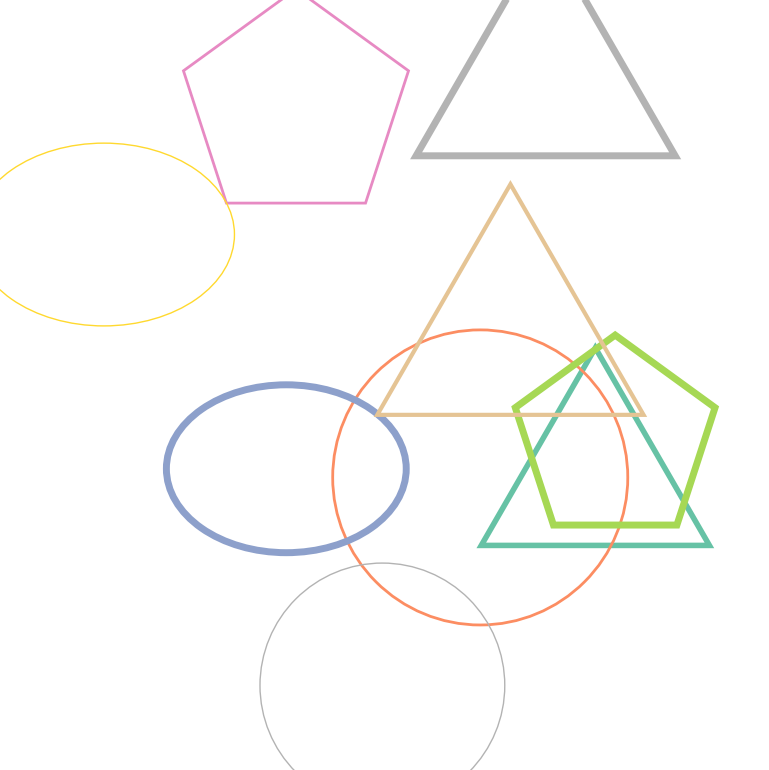[{"shape": "triangle", "thickness": 2, "radius": 0.86, "center": [0.773, 0.377]}, {"shape": "circle", "thickness": 1, "radius": 0.96, "center": [0.624, 0.38]}, {"shape": "oval", "thickness": 2.5, "radius": 0.78, "center": [0.372, 0.391]}, {"shape": "pentagon", "thickness": 1, "radius": 0.77, "center": [0.384, 0.861]}, {"shape": "pentagon", "thickness": 2.5, "radius": 0.68, "center": [0.799, 0.428]}, {"shape": "oval", "thickness": 0.5, "radius": 0.85, "center": [0.135, 0.695]}, {"shape": "triangle", "thickness": 1.5, "radius": 1.0, "center": [0.663, 0.561]}, {"shape": "circle", "thickness": 0.5, "radius": 0.79, "center": [0.497, 0.11]}, {"shape": "triangle", "thickness": 2.5, "radius": 0.97, "center": [0.709, 0.895]}]